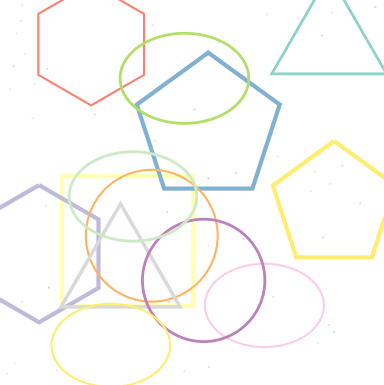[{"shape": "triangle", "thickness": 2, "radius": 0.86, "center": [0.855, 0.894]}, {"shape": "square", "thickness": 3, "radius": 0.85, "center": [0.331, 0.375]}, {"shape": "hexagon", "thickness": 3, "radius": 0.89, "center": [0.102, 0.341]}, {"shape": "hexagon", "thickness": 1.5, "radius": 0.79, "center": [0.237, 0.885]}, {"shape": "pentagon", "thickness": 3, "radius": 0.98, "center": [0.541, 0.668]}, {"shape": "circle", "thickness": 1.5, "radius": 0.86, "center": [0.394, 0.388]}, {"shape": "oval", "thickness": 2, "radius": 0.84, "center": [0.479, 0.797]}, {"shape": "oval", "thickness": 1.5, "radius": 0.77, "center": [0.687, 0.207]}, {"shape": "triangle", "thickness": 2.5, "radius": 0.89, "center": [0.313, 0.292]}, {"shape": "circle", "thickness": 2, "radius": 0.79, "center": [0.529, 0.272]}, {"shape": "oval", "thickness": 2, "radius": 0.83, "center": [0.345, 0.49]}, {"shape": "pentagon", "thickness": 3, "radius": 0.84, "center": [0.868, 0.467]}, {"shape": "oval", "thickness": 1.5, "radius": 0.77, "center": [0.288, 0.103]}]